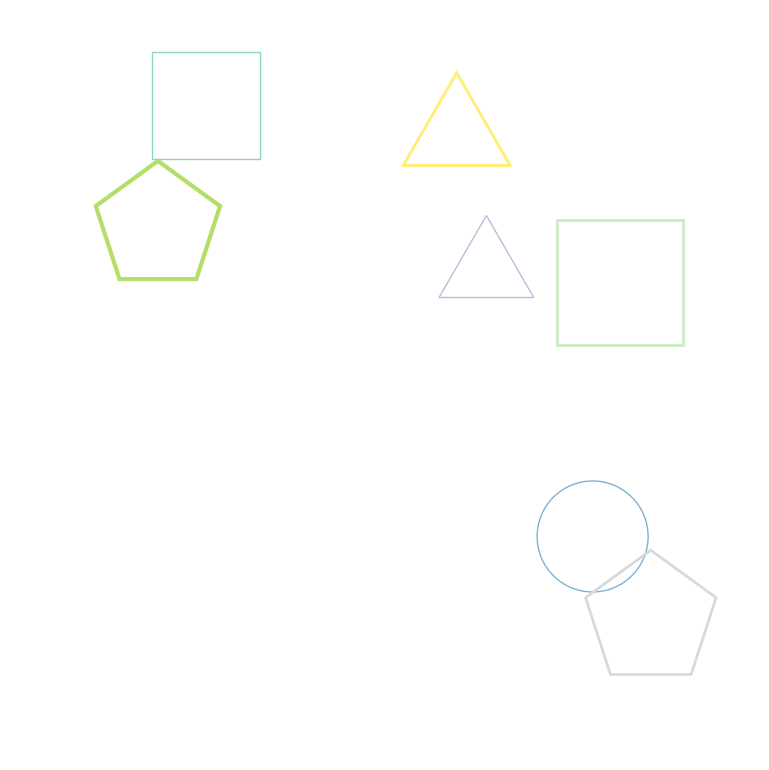[{"shape": "square", "thickness": 0.5, "radius": 0.35, "center": [0.267, 0.863]}, {"shape": "triangle", "thickness": 0.5, "radius": 0.36, "center": [0.632, 0.649]}, {"shape": "circle", "thickness": 0.5, "radius": 0.36, "center": [0.77, 0.303]}, {"shape": "pentagon", "thickness": 1.5, "radius": 0.42, "center": [0.205, 0.706]}, {"shape": "pentagon", "thickness": 1, "radius": 0.45, "center": [0.845, 0.196]}, {"shape": "square", "thickness": 1, "radius": 0.41, "center": [0.805, 0.633]}, {"shape": "triangle", "thickness": 1, "radius": 0.4, "center": [0.593, 0.825]}]